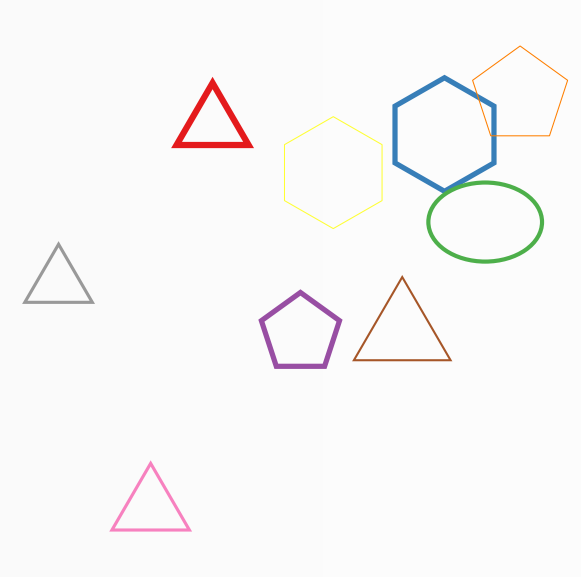[{"shape": "triangle", "thickness": 3, "radius": 0.36, "center": [0.366, 0.784]}, {"shape": "hexagon", "thickness": 2.5, "radius": 0.49, "center": [0.765, 0.766]}, {"shape": "oval", "thickness": 2, "radius": 0.49, "center": [0.835, 0.615]}, {"shape": "pentagon", "thickness": 2.5, "radius": 0.35, "center": [0.517, 0.422]}, {"shape": "pentagon", "thickness": 0.5, "radius": 0.43, "center": [0.895, 0.834]}, {"shape": "hexagon", "thickness": 0.5, "radius": 0.48, "center": [0.573, 0.7]}, {"shape": "triangle", "thickness": 1, "radius": 0.48, "center": [0.692, 0.423]}, {"shape": "triangle", "thickness": 1.5, "radius": 0.38, "center": [0.259, 0.12]}, {"shape": "triangle", "thickness": 1.5, "radius": 0.34, "center": [0.101, 0.509]}]